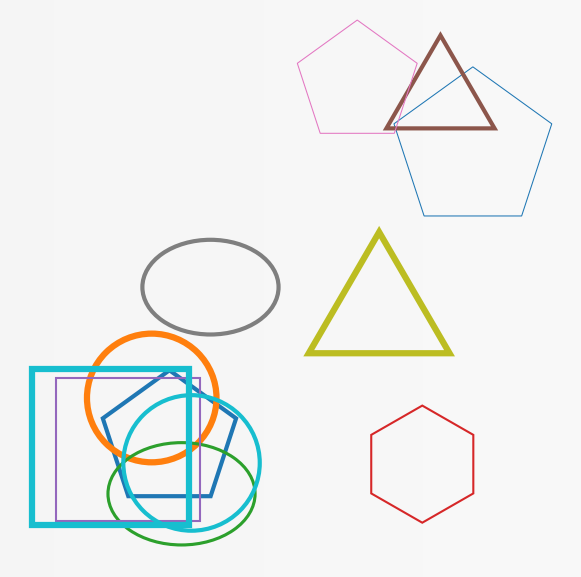[{"shape": "pentagon", "thickness": 0.5, "radius": 0.71, "center": [0.814, 0.741]}, {"shape": "pentagon", "thickness": 2, "radius": 0.6, "center": [0.292, 0.237]}, {"shape": "circle", "thickness": 3, "radius": 0.56, "center": [0.261, 0.31]}, {"shape": "oval", "thickness": 1.5, "radius": 0.63, "center": [0.312, 0.144]}, {"shape": "hexagon", "thickness": 1, "radius": 0.51, "center": [0.727, 0.195]}, {"shape": "square", "thickness": 1, "radius": 0.62, "center": [0.221, 0.221]}, {"shape": "triangle", "thickness": 2, "radius": 0.54, "center": [0.758, 0.831]}, {"shape": "pentagon", "thickness": 0.5, "radius": 0.54, "center": [0.615, 0.856]}, {"shape": "oval", "thickness": 2, "radius": 0.59, "center": [0.362, 0.502]}, {"shape": "triangle", "thickness": 3, "radius": 0.7, "center": [0.652, 0.457]}, {"shape": "circle", "thickness": 2, "radius": 0.59, "center": [0.33, 0.198]}, {"shape": "square", "thickness": 3, "radius": 0.68, "center": [0.19, 0.225]}]